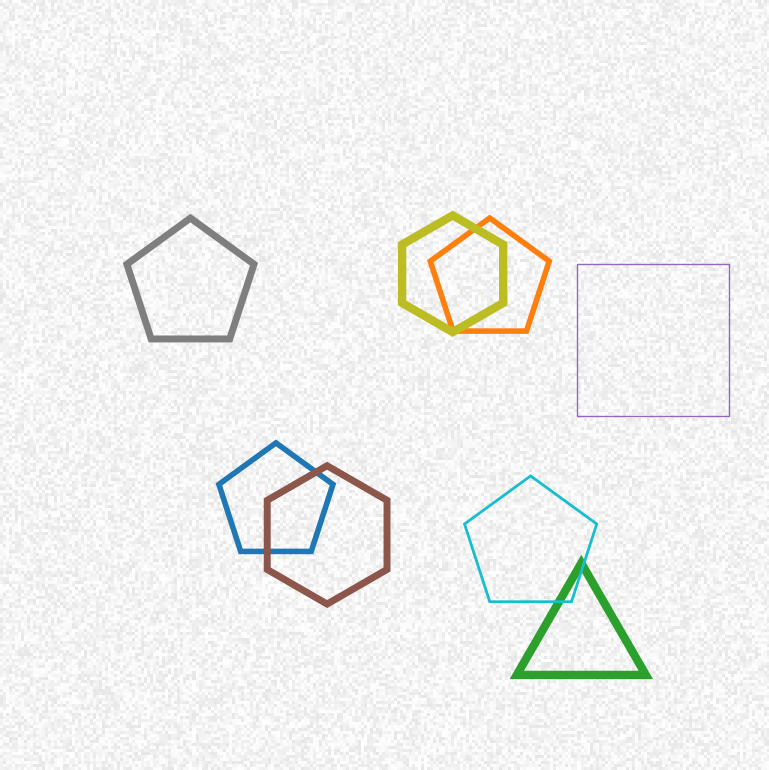[{"shape": "pentagon", "thickness": 2, "radius": 0.39, "center": [0.358, 0.347]}, {"shape": "pentagon", "thickness": 2, "radius": 0.41, "center": [0.636, 0.636]}, {"shape": "triangle", "thickness": 3, "radius": 0.48, "center": [0.755, 0.172]}, {"shape": "square", "thickness": 0.5, "radius": 0.49, "center": [0.848, 0.559]}, {"shape": "hexagon", "thickness": 2.5, "radius": 0.45, "center": [0.425, 0.305]}, {"shape": "pentagon", "thickness": 2.5, "radius": 0.43, "center": [0.247, 0.63]}, {"shape": "hexagon", "thickness": 3, "radius": 0.38, "center": [0.588, 0.644]}, {"shape": "pentagon", "thickness": 1, "radius": 0.45, "center": [0.689, 0.292]}]